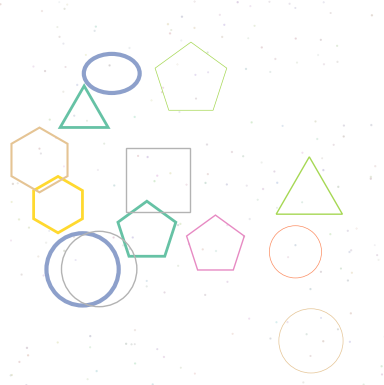[{"shape": "pentagon", "thickness": 2, "radius": 0.4, "center": [0.381, 0.398]}, {"shape": "triangle", "thickness": 2, "radius": 0.36, "center": [0.219, 0.705]}, {"shape": "circle", "thickness": 0.5, "radius": 0.34, "center": [0.767, 0.346]}, {"shape": "circle", "thickness": 3, "radius": 0.47, "center": [0.214, 0.3]}, {"shape": "oval", "thickness": 3, "radius": 0.36, "center": [0.29, 0.809]}, {"shape": "pentagon", "thickness": 1, "radius": 0.39, "center": [0.56, 0.362]}, {"shape": "pentagon", "thickness": 0.5, "radius": 0.49, "center": [0.496, 0.793]}, {"shape": "triangle", "thickness": 1, "radius": 0.5, "center": [0.803, 0.493]}, {"shape": "hexagon", "thickness": 2, "radius": 0.37, "center": [0.151, 0.468]}, {"shape": "circle", "thickness": 0.5, "radius": 0.42, "center": [0.808, 0.115]}, {"shape": "hexagon", "thickness": 1.5, "radius": 0.42, "center": [0.103, 0.585]}, {"shape": "square", "thickness": 1, "radius": 0.41, "center": [0.41, 0.533]}, {"shape": "circle", "thickness": 1, "radius": 0.49, "center": [0.258, 0.301]}]